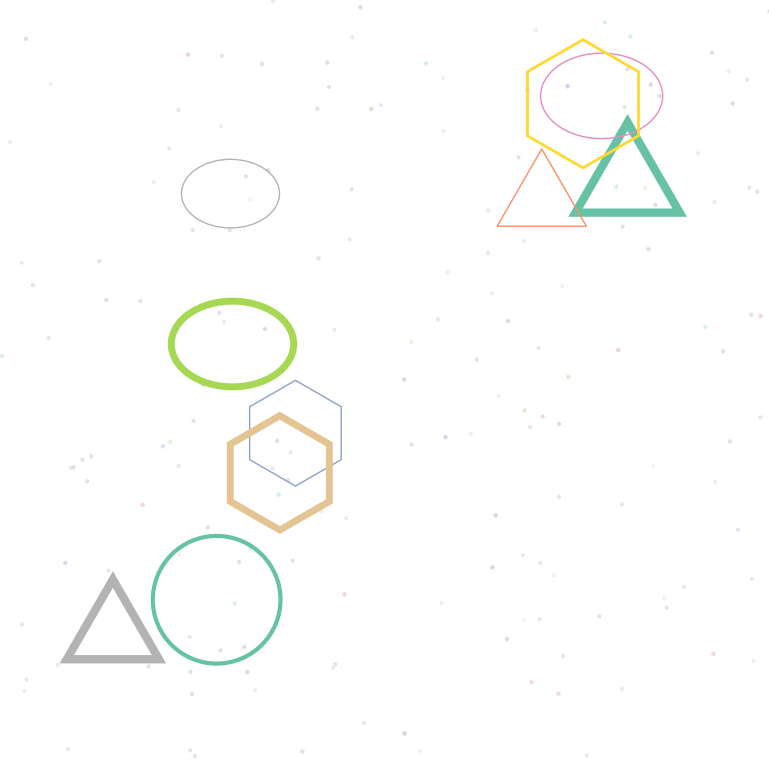[{"shape": "circle", "thickness": 1.5, "radius": 0.41, "center": [0.281, 0.221]}, {"shape": "triangle", "thickness": 3, "radius": 0.39, "center": [0.815, 0.763]}, {"shape": "triangle", "thickness": 0.5, "radius": 0.33, "center": [0.704, 0.74]}, {"shape": "hexagon", "thickness": 0.5, "radius": 0.34, "center": [0.384, 0.437]}, {"shape": "oval", "thickness": 0.5, "radius": 0.4, "center": [0.781, 0.875]}, {"shape": "oval", "thickness": 2.5, "radius": 0.4, "center": [0.302, 0.553]}, {"shape": "hexagon", "thickness": 1, "radius": 0.42, "center": [0.757, 0.865]}, {"shape": "hexagon", "thickness": 2.5, "radius": 0.37, "center": [0.363, 0.386]}, {"shape": "oval", "thickness": 0.5, "radius": 0.32, "center": [0.299, 0.749]}, {"shape": "triangle", "thickness": 3, "radius": 0.35, "center": [0.147, 0.178]}]